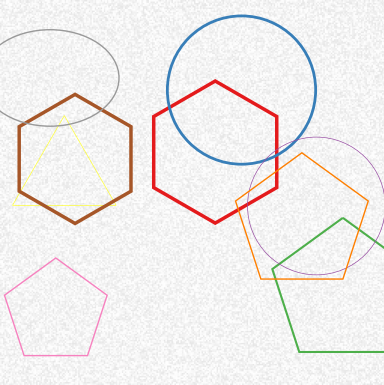[{"shape": "hexagon", "thickness": 2.5, "radius": 0.92, "center": [0.559, 0.605]}, {"shape": "circle", "thickness": 2, "radius": 0.96, "center": [0.627, 0.766]}, {"shape": "pentagon", "thickness": 1.5, "radius": 0.96, "center": [0.89, 0.242]}, {"shape": "circle", "thickness": 0.5, "radius": 0.89, "center": [0.822, 0.465]}, {"shape": "pentagon", "thickness": 1, "radius": 0.91, "center": [0.784, 0.422]}, {"shape": "triangle", "thickness": 0.5, "radius": 0.78, "center": [0.167, 0.544]}, {"shape": "hexagon", "thickness": 2.5, "radius": 0.84, "center": [0.195, 0.587]}, {"shape": "pentagon", "thickness": 1, "radius": 0.7, "center": [0.145, 0.19]}, {"shape": "oval", "thickness": 1, "radius": 0.9, "center": [0.13, 0.798]}]